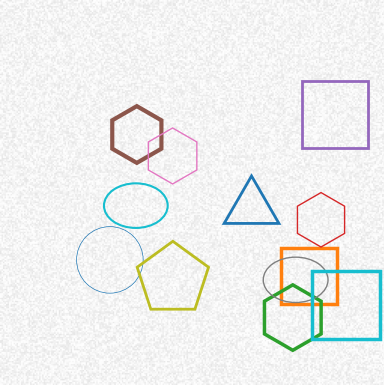[{"shape": "triangle", "thickness": 2, "radius": 0.41, "center": [0.653, 0.461]}, {"shape": "circle", "thickness": 0.5, "radius": 0.43, "center": [0.285, 0.325]}, {"shape": "square", "thickness": 2.5, "radius": 0.37, "center": [0.802, 0.282]}, {"shape": "hexagon", "thickness": 2.5, "radius": 0.42, "center": [0.76, 0.175]}, {"shape": "hexagon", "thickness": 1, "radius": 0.35, "center": [0.834, 0.429]}, {"shape": "square", "thickness": 2, "radius": 0.43, "center": [0.87, 0.702]}, {"shape": "hexagon", "thickness": 3, "radius": 0.37, "center": [0.355, 0.651]}, {"shape": "hexagon", "thickness": 1, "radius": 0.36, "center": [0.448, 0.595]}, {"shape": "oval", "thickness": 1, "radius": 0.42, "center": [0.768, 0.273]}, {"shape": "pentagon", "thickness": 2, "radius": 0.49, "center": [0.449, 0.276]}, {"shape": "square", "thickness": 2.5, "radius": 0.44, "center": [0.898, 0.207]}, {"shape": "oval", "thickness": 1.5, "radius": 0.41, "center": [0.353, 0.466]}]